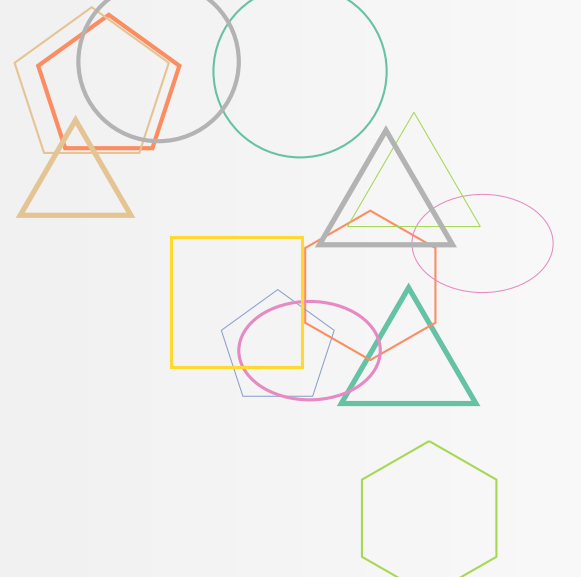[{"shape": "triangle", "thickness": 2.5, "radius": 0.67, "center": [0.703, 0.367]}, {"shape": "circle", "thickness": 1, "radius": 0.74, "center": [0.516, 0.876]}, {"shape": "hexagon", "thickness": 1, "radius": 0.65, "center": [0.637, 0.505]}, {"shape": "pentagon", "thickness": 2, "radius": 0.64, "center": [0.187, 0.846]}, {"shape": "pentagon", "thickness": 0.5, "radius": 0.51, "center": [0.478, 0.396]}, {"shape": "oval", "thickness": 0.5, "radius": 0.61, "center": [0.83, 0.578]}, {"shape": "oval", "thickness": 1.5, "radius": 0.61, "center": [0.533, 0.392]}, {"shape": "hexagon", "thickness": 1, "radius": 0.67, "center": [0.738, 0.102]}, {"shape": "triangle", "thickness": 0.5, "radius": 0.66, "center": [0.712, 0.673]}, {"shape": "square", "thickness": 1.5, "radius": 0.57, "center": [0.407, 0.476]}, {"shape": "pentagon", "thickness": 1, "radius": 0.7, "center": [0.158, 0.847]}, {"shape": "triangle", "thickness": 2.5, "radius": 0.55, "center": [0.13, 0.681]}, {"shape": "triangle", "thickness": 2.5, "radius": 0.66, "center": [0.664, 0.641]}, {"shape": "circle", "thickness": 2, "radius": 0.69, "center": [0.273, 0.893]}]